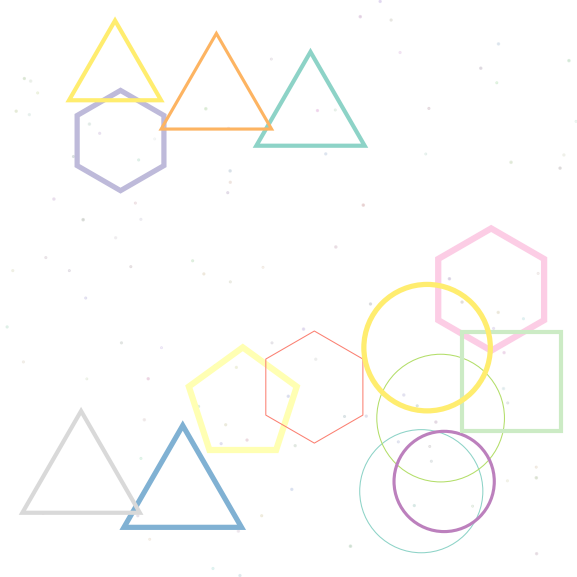[{"shape": "circle", "thickness": 0.5, "radius": 0.53, "center": [0.729, 0.149]}, {"shape": "triangle", "thickness": 2, "radius": 0.54, "center": [0.538, 0.801]}, {"shape": "pentagon", "thickness": 3, "radius": 0.49, "center": [0.42, 0.299]}, {"shape": "hexagon", "thickness": 2.5, "radius": 0.43, "center": [0.209, 0.756]}, {"shape": "hexagon", "thickness": 0.5, "radius": 0.49, "center": [0.544, 0.329]}, {"shape": "triangle", "thickness": 2.5, "radius": 0.59, "center": [0.316, 0.145]}, {"shape": "triangle", "thickness": 1.5, "radius": 0.55, "center": [0.375, 0.831]}, {"shape": "circle", "thickness": 0.5, "radius": 0.55, "center": [0.763, 0.275]}, {"shape": "hexagon", "thickness": 3, "radius": 0.53, "center": [0.85, 0.498]}, {"shape": "triangle", "thickness": 2, "radius": 0.59, "center": [0.14, 0.17]}, {"shape": "circle", "thickness": 1.5, "radius": 0.43, "center": [0.769, 0.165]}, {"shape": "square", "thickness": 2, "radius": 0.43, "center": [0.885, 0.339]}, {"shape": "circle", "thickness": 2.5, "radius": 0.55, "center": [0.74, 0.397]}, {"shape": "triangle", "thickness": 2, "radius": 0.46, "center": [0.199, 0.872]}]